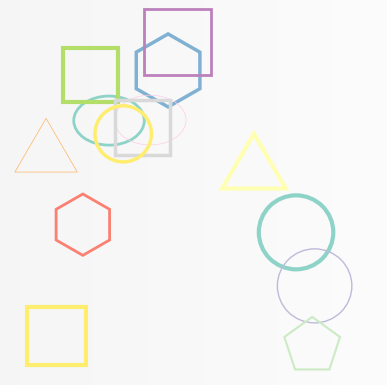[{"shape": "circle", "thickness": 3, "radius": 0.48, "center": [0.764, 0.397]}, {"shape": "oval", "thickness": 2, "radius": 0.46, "center": [0.281, 0.687]}, {"shape": "triangle", "thickness": 3, "radius": 0.47, "center": [0.655, 0.558]}, {"shape": "circle", "thickness": 1, "radius": 0.48, "center": [0.812, 0.258]}, {"shape": "hexagon", "thickness": 2, "radius": 0.4, "center": [0.214, 0.416]}, {"shape": "hexagon", "thickness": 2.5, "radius": 0.47, "center": [0.434, 0.817]}, {"shape": "triangle", "thickness": 0.5, "radius": 0.47, "center": [0.119, 0.6]}, {"shape": "square", "thickness": 3, "radius": 0.35, "center": [0.234, 0.806]}, {"shape": "oval", "thickness": 0.5, "radius": 0.46, "center": [0.388, 0.688]}, {"shape": "square", "thickness": 2.5, "radius": 0.35, "center": [0.369, 0.668]}, {"shape": "square", "thickness": 2, "radius": 0.43, "center": [0.458, 0.89]}, {"shape": "pentagon", "thickness": 1.5, "radius": 0.38, "center": [0.806, 0.101]}, {"shape": "circle", "thickness": 2.5, "radius": 0.36, "center": [0.318, 0.652]}, {"shape": "square", "thickness": 3, "radius": 0.38, "center": [0.145, 0.128]}]